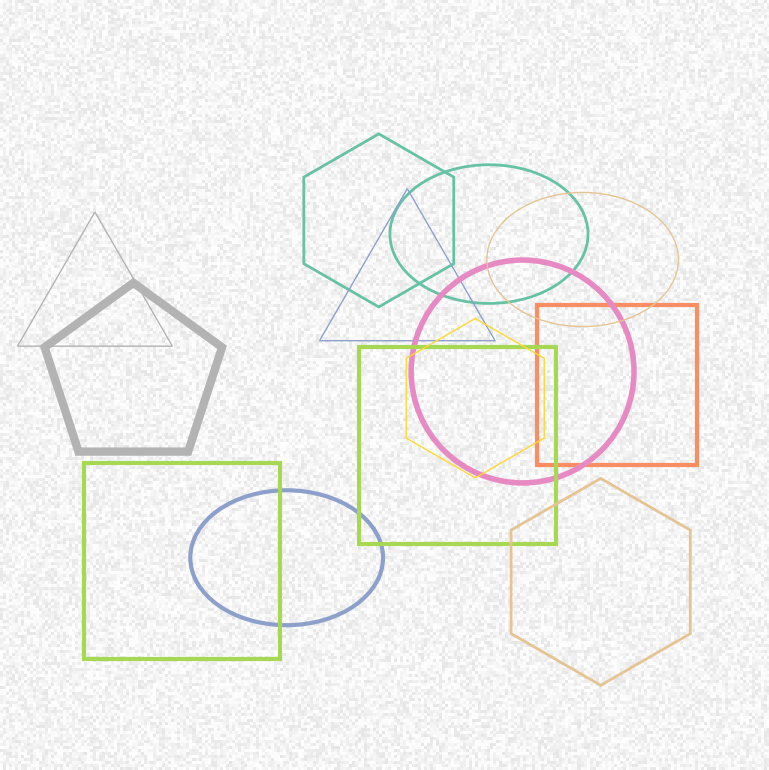[{"shape": "hexagon", "thickness": 1, "radius": 0.56, "center": [0.492, 0.714]}, {"shape": "oval", "thickness": 1, "radius": 0.64, "center": [0.635, 0.696]}, {"shape": "square", "thickness": 1.5, "radius": 0.52, "center": [0.801, 0.501]}, {"shape": "triangle", "thickness": 0.5, "radius": 0.66, "center": [0.529, 0.623]}, {"shape": "oval", "thickness": 1.5, "radius": 0.63, "center": [0.372, 0.276]}, {"shape": "circle", "thickness": 2, "radius": 0.72, "center": [0.679, 0.518]}, {"shape": "square", "thickness": 1.5, "radius": 0.64, "center": [0.236, 0.271]}, {"shape": "square", "thickness": 1.5, "radius": 0.64, "center": [0.595, 0.422]}, {"shape": "hexagon", "thickness": 0.5, "radius": 0.52, "center": [0.617, 0.483]}, {"shape": "oval", "thickness": 0.5, "radius": 0.62, "center": [0.757, 0.663]}, {"shape": "hexagon", "thickness": 1, "radius": 0.67, "center": [0.78, 0.244]}, {"shape": "triangle", "thickness": 0.5, "radius": 0.58, "center": [0.123, 0.608]}, {"shape": "pentagon", "thickness": 3, "radius": 0.61, "center": [0.173, 0.512]}]